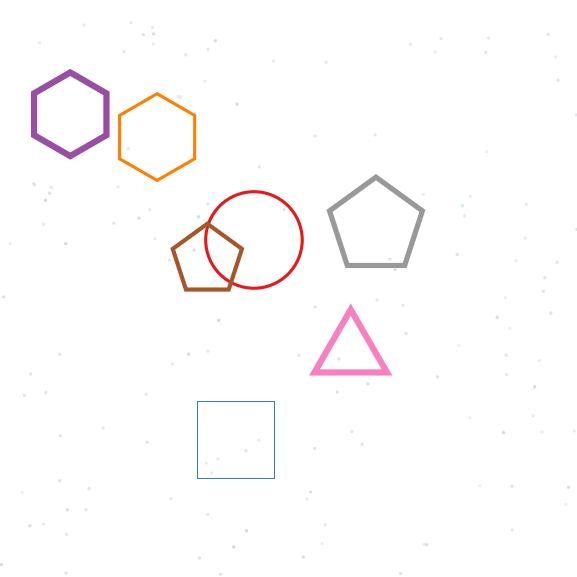[{"shape": "circle", "thickness": 1.5, "radius": 0.42, "center": [0.44, 0.584]}, {"shape": "square", "thickness": 0.5, "radius": 0.34, "center": [0.408, 0.238]}, {"shape": "hexagon", "thickness": 3, "radius": 0.36, "center": [0.122, 0.801]}, {"shape": "hexagon", "thickness": 1.5, "radius": 0.38, "center": [0.272, 0.762]}, {"shape": "pentagon", "thickness": 2, "radius": 0.31, "center": [0.359, 0.549]}, {"shape": "triangle", "thickness": 3, "radius": 0.36, "center": [0.607, 0.39]}, {"shape": "pentagon", "thickness": 2.5, "radius": 0.42, "center": [0.651, 0.608]}]